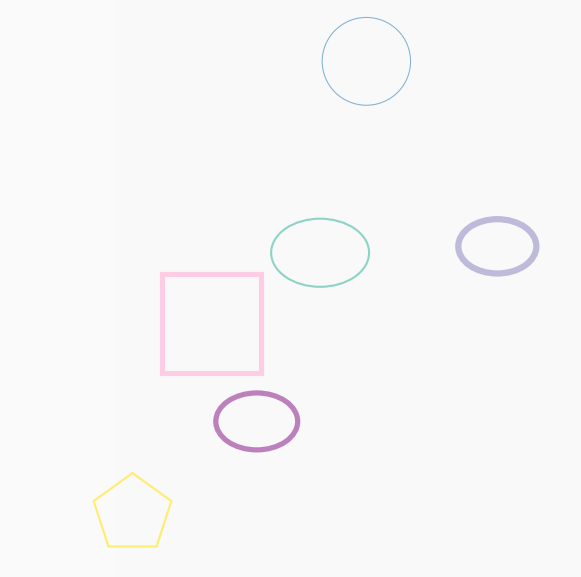[{"shape": "oval", "thickness": 1, "radius": 0.42, "center": [0.551, 0.561]}, {"shape": "oval", "thickness": 3, "radius": 0.34, "center": [0.856, 0.573]}, {"shape": "circle", "thickness": 0.5, "radius": 0.38, "center": [0.63, 0.893]}, {"shape": "square", "thickness": 2.5, "radius": 0.43, "center": [0.363, 0.439]}, {"shape": "oval", "thickness": 2.5, "radius": 0.35, "center": [0.442, 0.269]}, {"shape": "pentagon", "thickness": 1, "radius": 0.35, "center": [0.228, 0.11]}]